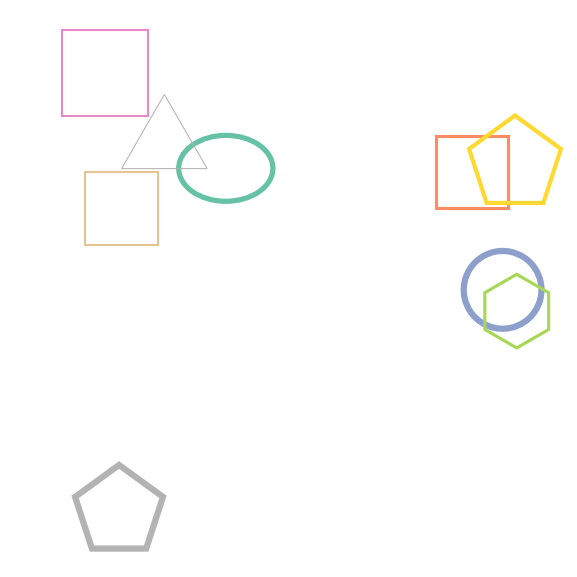[{"shape": "oval", "thickness": 2.5, "radius": 0.41, "center": [0.391, 0.708]}, {"shape": "square", "thickness": 1.5, "radius": 0.31, "center": [0.817, 0.702]}, {"shape": "circle", "thickness": 3, "radius": 0.34, "center": [0.87, 0.497]}, {"shape": "square", "thickness": 1, "radius": 0.37, "center": [0.182, 0.873]}, {"shape": "hexagon", "thickness": 1.5, "radius": 0.32, "center": [0.895, 0.46]}, {"shape": "pentagon", "thickness": 2, "radius": 0.42, "center": [0.892, 0.715]}, {"shape": "square", "thickness": 1, "radius": 0.31, "center": [0.21, 0.638]}, {"shape": "pentagon", "thickness": 3, "radius": 0.4, "center": [0.206, 0.114]}, {"shape": "triangle", "thickness": 0.5, "radius": 0.43, "center": [0.285, 0.75]}]